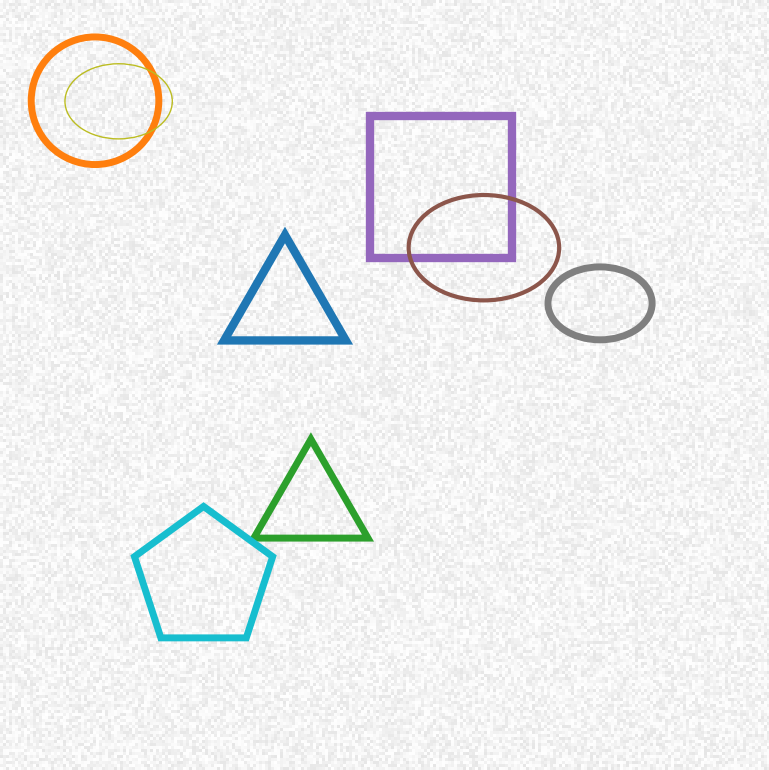[{"shape": "triangle", "thickness": 3, "radius": 0.46, "center": [0.37, 0.604]}, {"shape": "circle", "thickness": 2.5, "radius": 0.41, "center": [0.123, 0.869]}, {"shape": "triangle", "thickness": 2.5, "radius": 0.43, "center": [0.404, 0.344]}, {"shape": "square", "thickness": 3, "radius": 0.46, "center": [0.573, 0.757]}, {"shape": "oval", "thickness": 1.5, "radius": 0.49, "center": [0.628, 0.678]}, {"shape": "oval", "thickness": 2.5, "radius": 0.34, "center": [0.779, 0.606]}, {"shape": "oval", "thickness": 0.5, "radius": 0.35, "center": [0.154, 0.868]}, {"shape": "pentagon", "thickness": 2.5, "radius": 0.47, "center": [0.264, 0.248]}]